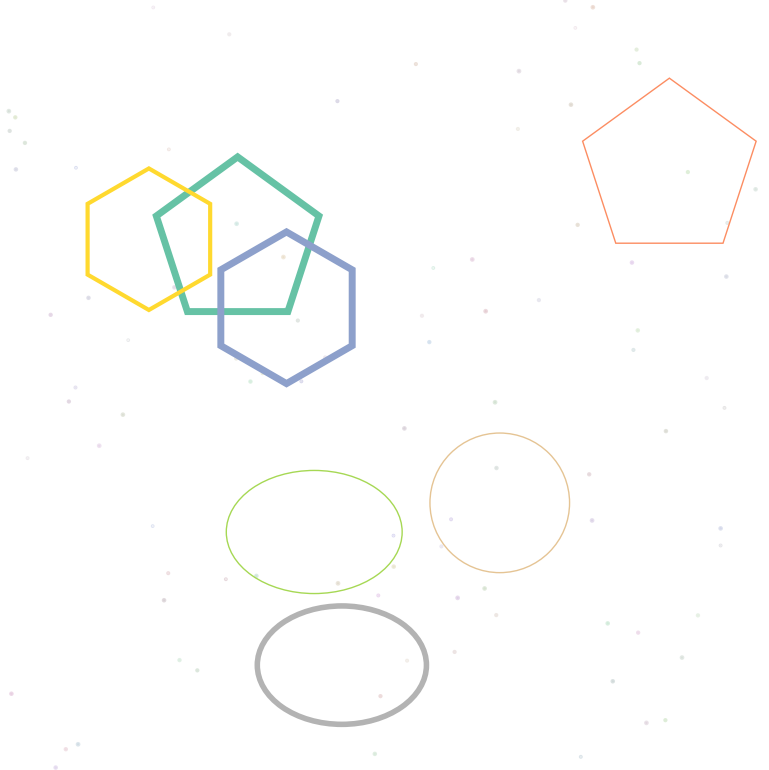[{"shape": "pentagon", "thickness": 2.5, "radius": 0.56, "center": [0.309, 0.685]}, {"shape": "pentagon", "thickness": 0.5, "radius": 0.59, "center": [0.869, 0.78]}, {"shape": "hexagon", "thickness": 2.5, "radius": 0.49, "center": [0.372, 0.6]}, {"shape": "oval", "thickness": 0.5, "radius": 0.57, "center": [0.408, 0.309]}, {"shape": "hexagon", "thickness": 1.5, "radius": 0.46, "center": [0.193, 0.689]}, {"shape": "circle", "thickness": 0.5, "radius": 0.45, "center": [0.649, 0.347]}, {"shape": "oval", "thickness": 2, "radius": 0.55, "center": [0.444, 0.136]}]